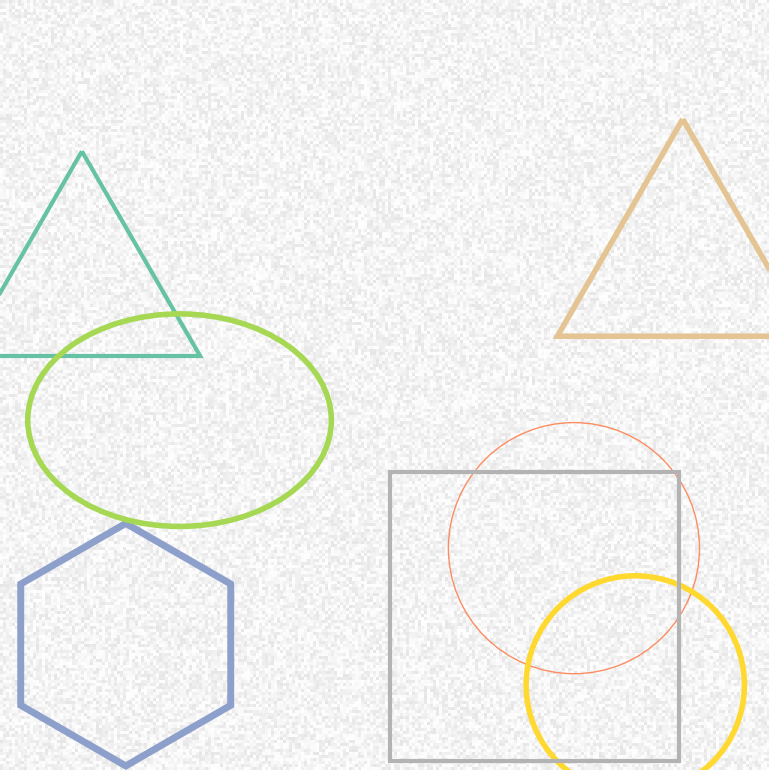[{"shape": "triangle", "thickness": 1.5, "radius": 0.89, "center": [0.106, 0.626]}, {"shape": "circle", "thickness": 0.5, "radius": 0.82, "center": [0.745, 0.288]}, {"shape": "hexagon", "thickness": 2.5, "radius": 0.79, "center": [0.163, 0.163]}, {"shape": "oval", "thickness": 2, "radius": 0.99, "center": [0.233, 0.454]}, {"shape": "circle", "thickness": 2, "radius": 0.71, "center": [0.825, 0.11]}, {"shape": "triangle", "thickness": 2, "radius": 0.94, "center": [0.887, 0.657]}, {"shape": "square", "thickness": 1.5, "radius": 0.94, "center": [0.695, 0.2]}]